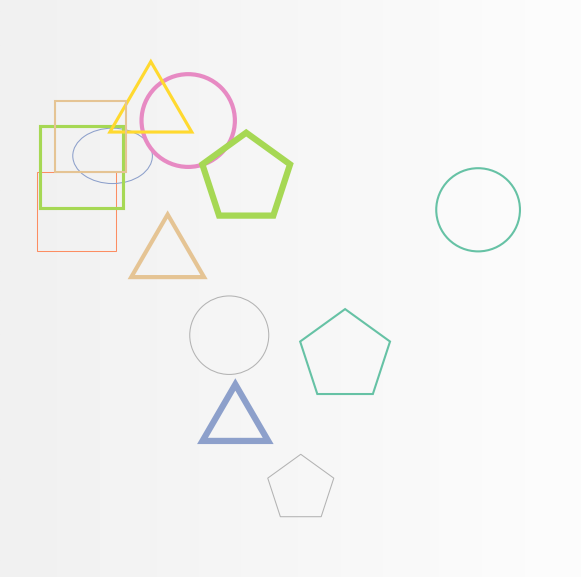[{"shape": "circle", "thickness": 1, "radius": 0.36, "center": [0.823, 0.636]}, {"shape": "pentagon", "thickness": 1, "radius": 0.41, "center": [0.594, 0.383]}, {"shape": "square", "thickness": 0.5, "radius": 0.34, "center": [0.132, 0.633]}, {"shape": "triangle", "thickness": 3, "radius": 0.33, "center": [0.405, 0.268]}, {"shape": "oval", "thickness": 0.5, "radius": 0.34, "center": [0.194, 0.729]}, {"shape": "circle", "thickness": 2, "radius": 0.4, "center": [0.324, 0.79]}, {"shape": "pentagon", "thickness": 3, "radius": 0.4, "center": [0.424, 0.69]}, {"shape": "square", "thickness": 1.5, "radius": 0.36, "center": [0.14, 0.711]}, {"shape": "triangle", "thickness": 1.5, "radius": 0.41, "center": [0.26, 0.811]}, {"shape": "triangle", "thickness": 2, "radius": 0.36, "center": [0.288, 0.555]}, {"shape": "square", "thickness": 1, "radius": 0.31, "center": [0.155, 0.763]}, {"shape": "pentagon", "thickness": 0.5, "radius": 0.3, "center": [0.517, 0.153]}, {"shape": "circle", "thickness": 0.5, "radius": 0.34, "center": [0.394, 0.419]}]